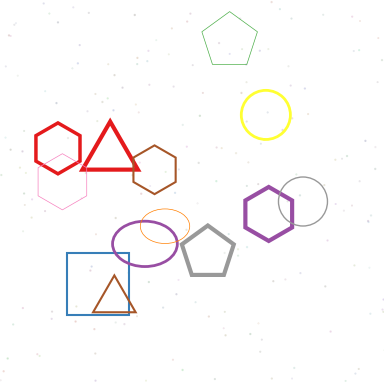[{"shape": "triangle", "thickness": 3, "radius": 0.42, "center": [0.286, 0.601]}, {"shape": "hexagon", "thickness": 2.5, "radius": 0.33, "center": [0.151, 0.615]}, {"shape": "square", "thickness": 1.5, "radius": 0.4, "center": [0.255, 0.263]}, {"shape": "pentagon", "thickness": 0.5, "radius": 0.38, "center": [0.596, 0.894]}, {"shape": "hexagon", "thickness": 3, "radius": 0.35, "center": [0.698, 0.444]}, {"shape": "oval", "thickness": 2, "radius": 0.42, "center": [0.376, 0.367]}, {"shape": "oval", "thickness": 0.5, "radius": 0.32, "center": [0.429, 0.412]}, {"shape": "circle", "thickness": 2, "radius": 0.32, "center": [0.691, 0.702]}, {"shape": "triangle", "thickness": 1.5, "radius": 0.32, "center": [0.297, 0.221]}, {"shape": "hexagon", "thickness": 1.5, "radius": 0.32, "center": [0.401, 0.559]}, {"shape": "hexagon", "thickness": 0.5, "radius": 0.36, "center": [0.162, 0.528]}, {"shape": "pentagon", "thickness": 3, "radius": 0.35, "center": [0.54, 0.343]}, {"shape": "circle", "thickness": 1, "radius": 0.32, "center": [0.787, 0.477]}]